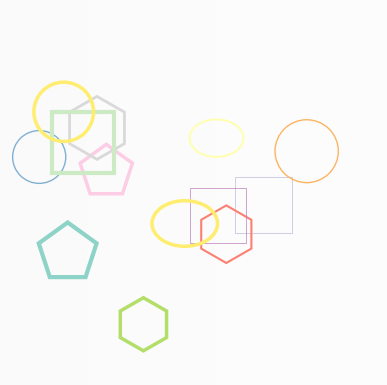[{"shape": "pentagon", "thickness": 3, "radius": 0.39, "center": [0.175, 0.344]}, {"shape": "oval", "thickness": 1.5, "radius": 0.35, "center": [0.559, 0.641]}, {"shape": "square", "thickness": 0.5, "radius": 0.36, "center": [0.68, 0.467]}, {"shape": "hexagon", "thickness": 1.5, "radius": 0.37, "center": [0.584, 0.392]}, {"shape": "circle", "thickness": 1, "radius": 0.34, "center": [0.101, 0.592]}, {"shape": "circle", "thickness": 1, "radius": 0.41, "center": [0.791, 0.607]}, {"shape": "hexagon", "thickness": 2.5, "radius": 0.34, "center": [0.37, 0.158]}, {"shape": "pentagon", "thickness": 2.5, "radius": 0.35, "center": [0.274, 0.554]}, {"shape": "hexagon", "thickness": 2, "radius": 0.41, "center": [0.25, 0.668]}, {"shape": "square", "thickness": 0.5, "radius": 0.36, "center": [0.563, 0.44]}, {"shape": "square", "thickness": 3, "radius": 0.39, "center": [0.214, 0.63]}, {"shape": "oval", "thickness": 2.5, "radius": 0.42, "center": [0.477, 0.419]}, {"shape": "circle", "thickness": 2.5, "radius": 0.39, "center": [0.164, 0.71]}]